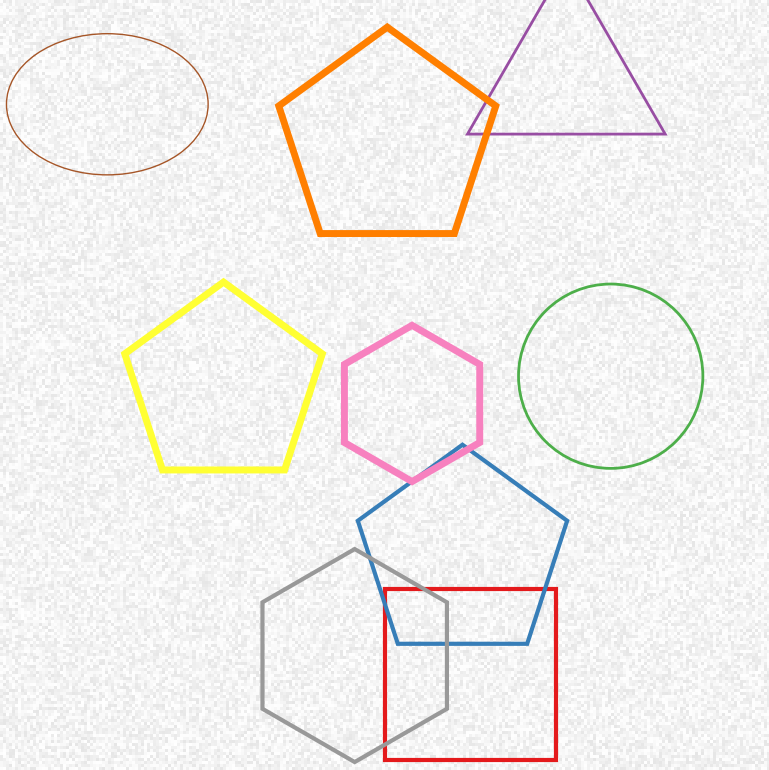[{"shape": "square", "thickness": 1.5, "radius": 0.56, "center": [0.611, 0.124]}, {"shape": "pentagon", "thickness": 1.5, "radius": 0.71, "center": [0.601, 0.28]}, {"shape": "circle", "thickness": 1, "radius": 0.6, "center": [0.793, 0.511]}, {"shape": "triangle", "thickness": 1, "radius": 0.74, "center": [0.735, 0.9]}, {"shape": "pentagon", "thickness": 2.5, "radius": 0.74, "center": [0.503, 0.817]}, {"shape": "pentagon", "thickness": 2.5, "radius": 0.67, "center": [0.29, 0.499]}, {"shape": "oval", "thickness": 0.5, "radius": 0.65, "center": [0.139, 0.865]}, {"shape": "hexagon", "thickness": 2.5, "radius": 0.51, "center": [0.535, 0.476]}, {"shape": "hexagon", "thickness": 1.5, "radius": 0.69, "center": [0.461, 0.149]}]